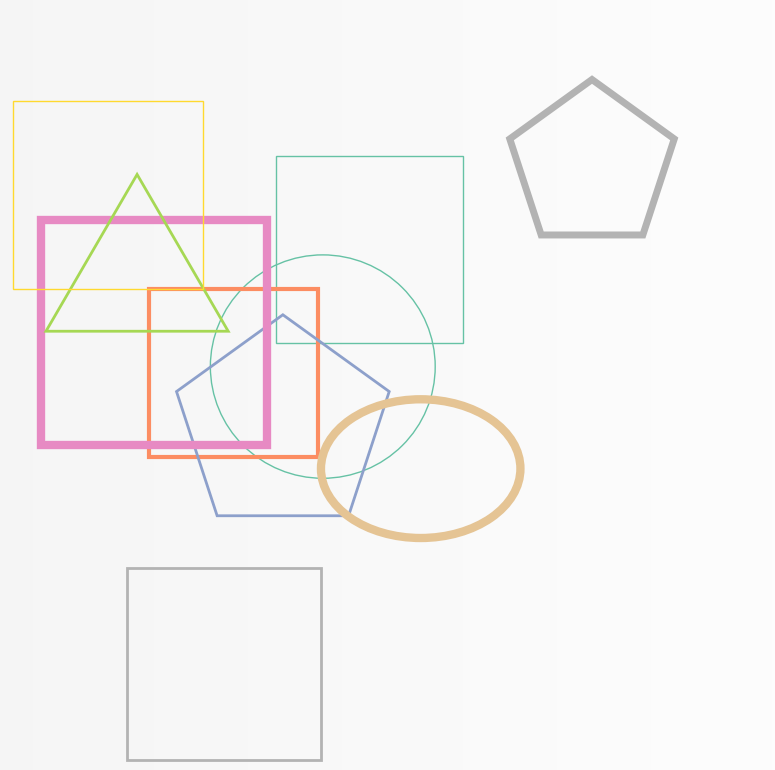[{"shape": "circle", "thickness": 0.5, "radius": 0.73, "center": [0.416, 0.524]}, {"shape": "square", "thickness": 0.5, "radius": 0.6, "center": [0.477, 0.676]}, {"shape": "square", "thickness": 1.5, "radius": 0.55, "center": [0.301, 0.516]}, {"shape": "pentagon", "thickness": 1, "radius": 0.72, "center": [0.365, 0.447]}, {"shape": "square", "thickness": 3, "radius": 0.73, "center": [0.199, 0.568]}, {"shape": "triangle", "thickness": 1, "radius": 0.68, "center": [0.177, 0.638]}, {"shape": "square", "thickness": 0.5, "radius": 0.61, "center": [0.139, 0.746]}, {"shape": "oval", "thickness": 3, "radius": 0.64, "center": [0.543, 0.391]}, {"shape": "pentagon", "thickness": 2.5, "radius": 0.56, "center": [0.764, 0.785]}, {"shape": "square", "thickness": 1, "radius": 0.63, "center": [0.289, 0.138]}]